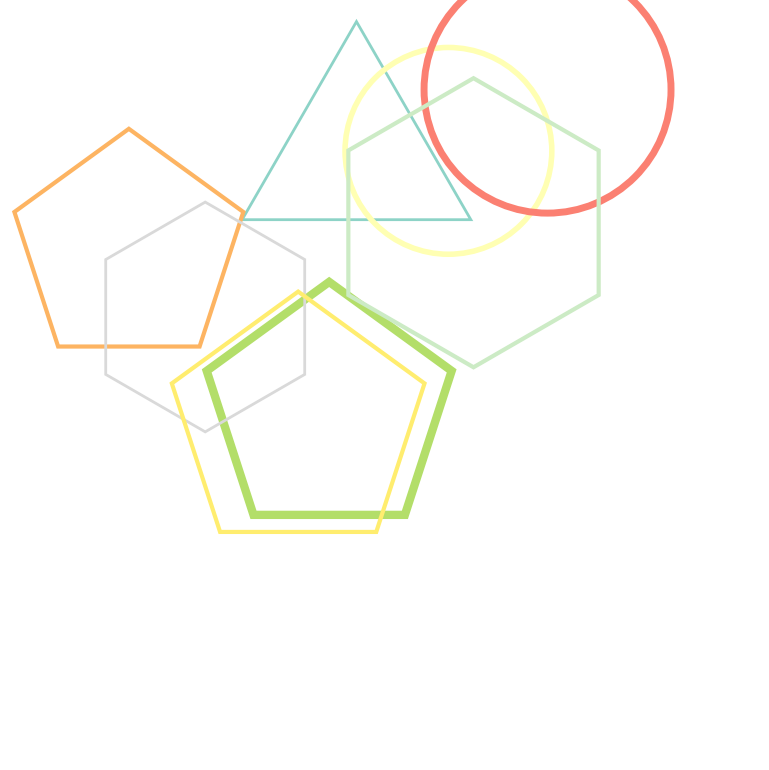[{"shape": "triangle", "thickness": 1, "radius": 0.86, "center": [0.463, 0.8]}, {"shape": "circle", "thickness": 2, "radius": 0.67, "center": [0.582, 0.804]}, {"shape": "circle", "thickness": 2.5, "radius": 0.8, "center": [0.711, 0.884]}, {"shape": "pentagon", "thickness": 1.5, "radius": 0.78, "center": [0.167, 0.676]}, {"shape": "pentagon", "thickness": 3, "radius": 0.84, "center": [0.428, 0.467]}, {"shape": "hexagon", "thickness": 1, "radius": 0.75, "center": [0.267, 0.588]}, {"shape": "hexagon", "thickness": 1.5, "radius": 0.94, "center": [0.615, 0.711]}, {"shape": "pentagon", "thickness": 1.5, "radius": 0.86, "center": [0.387, 0.449]}]